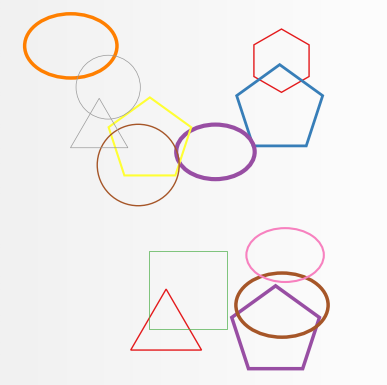[{"shape": "triangle", "thickness": 1, "radius": 0.53, "center": [0.429, 0.144]}, {"shape": "hexagon", "thickness": 1, "radius": 0.41, "center": [0.726, 0.842]}, {"shape": "pentagon", "thickness": 2, "radius": 0.58, "center": [0.722, 0.715]}, {"shape": "square", "thickness": 0.5, "radius": 0.5, "center": [0.485, 0.246]}, {"shape": "oval", "thickness": 3, "radius": 0.51, "center": [0.556, 0.606]}, {"shape": "pentagon", "thickness": 2.5, "radius": 0.59, "center": [0.711, 0.139]}, {"shape": "oval", "thickness": 2.5, "radius": 0.6, "center": [0.183, 0.881]}, {"shape": "pentagon", "thickness": 1.5, "radius": 0.56, "center": [0.387, 0.635]}, {"shape": "oval", "thickness": 2.5, "radius": 0.6, "center": [0.728, 0.208]}, {"shape": "circle", "thickness": 1, "radius": 0.53, "center": [0.357, 0.571]}, {"shape": "oval", "thickness": 1.5, "radius": 0.5, "center": [0.736, 0.337]}, {"shape": "triangle", "thickness": 0.5, "radius": 0.43, "center": [0.256, 0.659]}, {"shape": "circle", "thickness": 0.5, "radius": 0.41, "center": [0.279, 0.774]}]